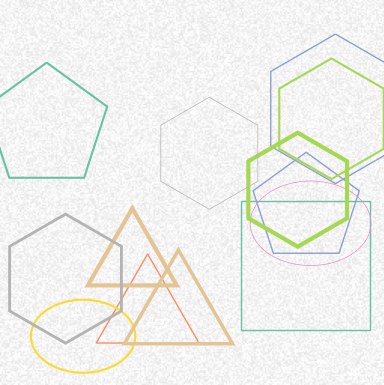[{"shape": "square", "thickness": 1, "radius": 0.84, "center": [0.794, 0.309]}, {"shape": "pentagon", "thickness": 1.5, "radius": 0.83, "center": [0.121, 0.672]}, {"shape": "triangle", "thickness": 1, "radius": 0.77, "center": [0.383, 0.186]}, {"shape": "hexagon", "thickness": 1, "radius": 0.97, "center": [0.871, 0.717]}, {"shape": "pentagon", "thickness": 1, "radius": 0.73, "center": [0.795, 0.46]}, {"shape": "oval", "thickness": 0.5, "radius": 0.78, "center": [0.807, 0.42]}, {"shape": "hexagon", "thickness": 1.5, "radius": 0.78, "center": [0.861, 0.692]}, {"shape": "hexagon", "thickness": 3, "radius": 0.74, "center": [0.773, 0.507]}, {"shape": "oval", "thickness": 1.5, "radius": 0.68, "center": [0.216, 0.127]}, {"shape": "triangle", "thickness": 2.5, "radius": 0.81, "center": [0.463, 0.188]}, {"shape": "triangle", "thickness": 3, "radius": 0.67, "center": [0.344, 0.325]}, {"shape": "hexagon", "thickness": 0.5, "radius": 0.73, "center": [0.544, 0.602]}, {"shape": "hexagon", "thickness": 2, "radius": 0.84, "center": [0.17, 0.276]}]